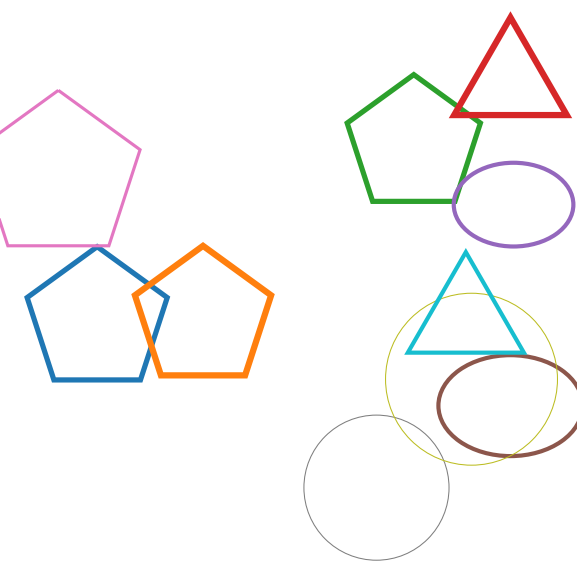[{"shape": "pentagon", "thickness": 2.5, "radius": 0.64, "center": [0.168, 0.444]}, {"shape": "pentagon", "thickness": 3, "radius": 0.62, "center": [0.352, 0.449]}, {"shape": "pentagon", "thickness": 2.5, "radius": 0.61, "center": [0.717, 0.749]}, {"shape": "triangle", "thickness": 3, "radius": 0.56, "center": [0.884, 0.856]}, {"shape": "oval", "thickness": 2, "radius": 0.52, "center": [0.889, 0.645]}, {"shape": "oval", "thickness": 2, "radius": 0.62, "center": [0.884, 0.297]}, {"shape": "pentagon", "thickness": 1.5, "radius": 0.74, "center": [0.101, 0.694]}, {"shape": "circle", "thickness": 0.5, "radius": 0.63, "center": [0.652, 0.155]}, {"shape": "circle", "thickness": 0.5, "radius": 0.74, "center": [0.816, 0.342]}, {"shape": "triangle", "thickness": 2, "radius": 0.58, "center": [0.807, 0.446]}]